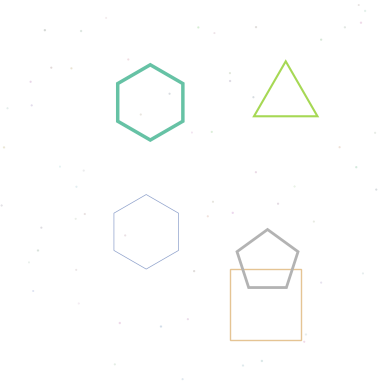[{"shape": "hexagon", "thickness": 2.5, "radius": 0.49, "center": [0.39, 0.734]}, {"shape": "hexagon", "thickness": 0.5, "radius": 0.48, "center": [0.38, 0.398]}, {"shape": "triangle", "thickness": 1.5, "radius": 0.48, "center": [0.742, 0.746]}, {"shape": "square", "thickness": 1, "radius": 0.46, "center": [0.69, 0.21]}, {"shape": "pentagon", "thickness": 2, "radius": 0.42, "center": [0.695, 0.321]}]